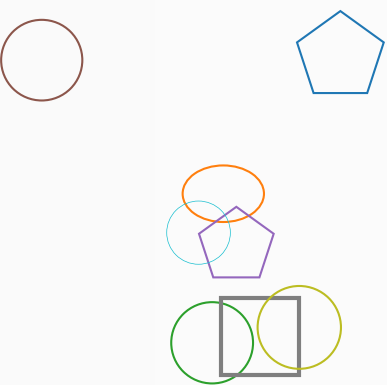[{"shape": "pentagon", "thickness": 1.5, "radius": 0.59, "center": [0.878, 0.854]}, {"shape": "oval", "thickness": 1.5, "radius": 0.52, "center": [0.576, 0.497]}, {"shape": "circle", "thickness": 1.5, "radius": 0.53, "center": [0.547, 0.11]}, {"shape": "pentagon", "thickness": 1.5, "radius": 0.51, "center": [0.61, 0.361]}, {"shape": "circle", "thickness": 1.5, "radius": 0.52, "center": [0.108, 0.844]}, {"shape": "square", "thickness": 3, "radius": 0.5, "center": [0.671, 0.125]}, {"shape": "circle", "thickness": 1.5, "radius": 0.54, "center": [0.772, 0.15]}, {"shape": "circle", "thickness": 0.5, "radius": 0.41, "center": [0.512, 0.396]}]